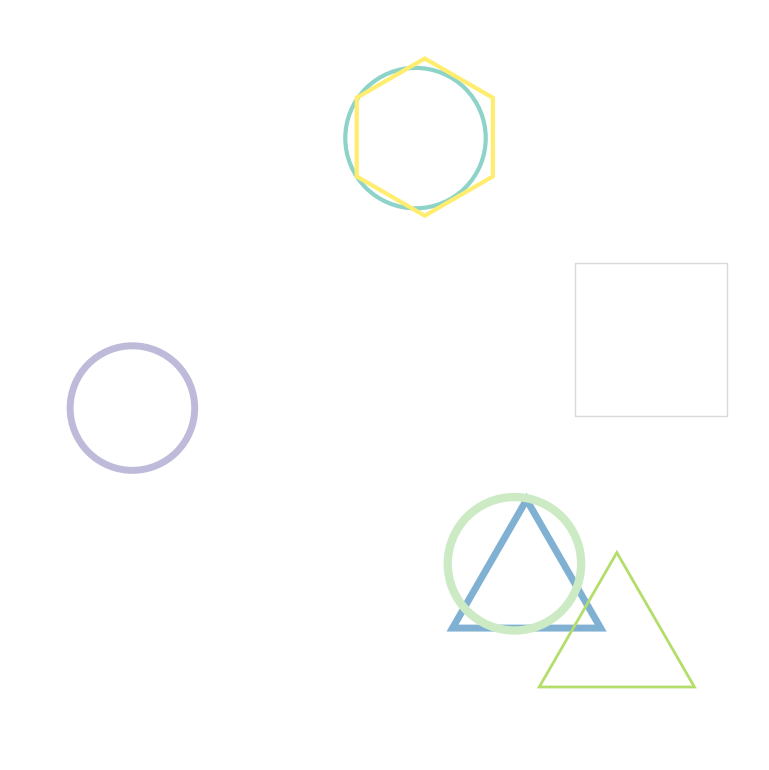[{"shape": "circle", "thickness": 1.5, "radius": 0.46, "center": [0.54, 0.821]}, {"shape": "circle", "thickness": 2.5, "radius": 0.4, "center": [0.172, 0.47]}, {"shape": "triangle", "thickness": 2.5, "radius": 0.56, "center": [0.684, 0.24]}, {"shape": "triangle", "thickness": 1, "radius": 0.58, "center": [0.801, 0.166]}, {"shape": "square", "thickness": 0.5, "radius": 0.49, "center": [0.845, 0.559]}, {"shape": "circle", "thickness": 3, "radius": 0.43, "center": [0.668, 0.268]}, {"shape": "hexagon", "thickness": 1.5, "radius": 0.51, "center": [0.552, 0.822]}]